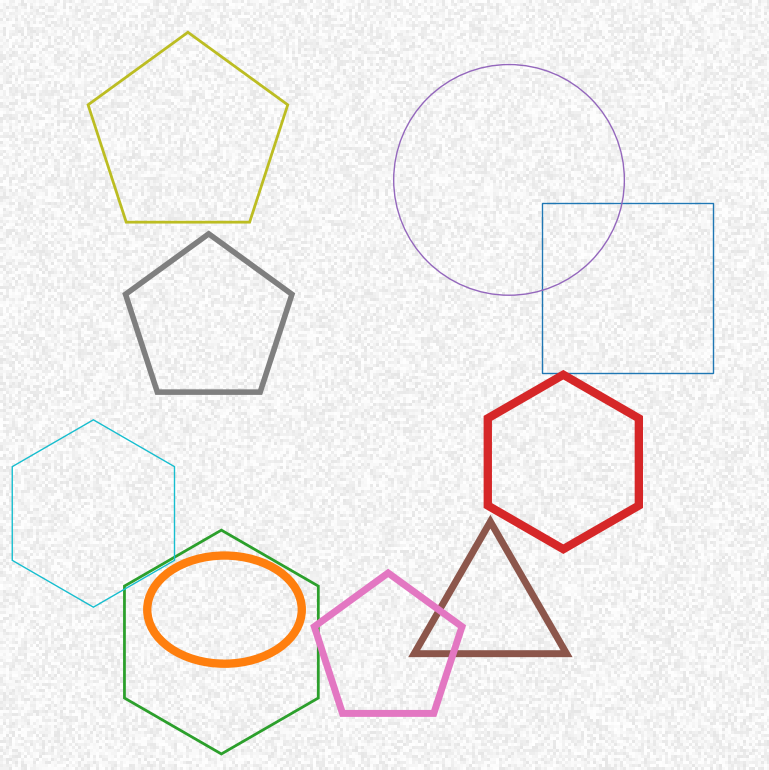[{"shape": "square", "thickness": 0.5, "radius": 0.55, "center": [0.815, 0.626]}, {"shape": "oval", "thickness": 3, "radius": 0.5, "center": [0.292, 0.208]}, {"shape": "hexagon", "thickness": 1, "radius": 0.73, "center": [0.288, 0.166]}, {"shape": "hexagon", "thickness": 3, "radius": 0.57, "center": [0.732, 0.4]}, {"shape": "circle", "thickness": 0.5, "radius": 0.75, "center": [0.661, 0.766]}, {"shape": "triangle", "thickness": 2.5, "radius": 0.57, "center": [0.637, 0.208]}, {"shape": "pentagon", "thickness": 2.5, "radius": 0.5, "center": [0.504, 0.155]}, {"shape": "pentagon", "thickness": 2, "radius": 0.57, "center": [0.271, 0.583]}, {"shape": "pentagon", "thickness": 1, "radius": 0.68, "center": [0.244, 0.822]}, {"shape": "hexagon", "thickness": 0.5, "radius": 0.61, "center": [0.121, 0.333]}]